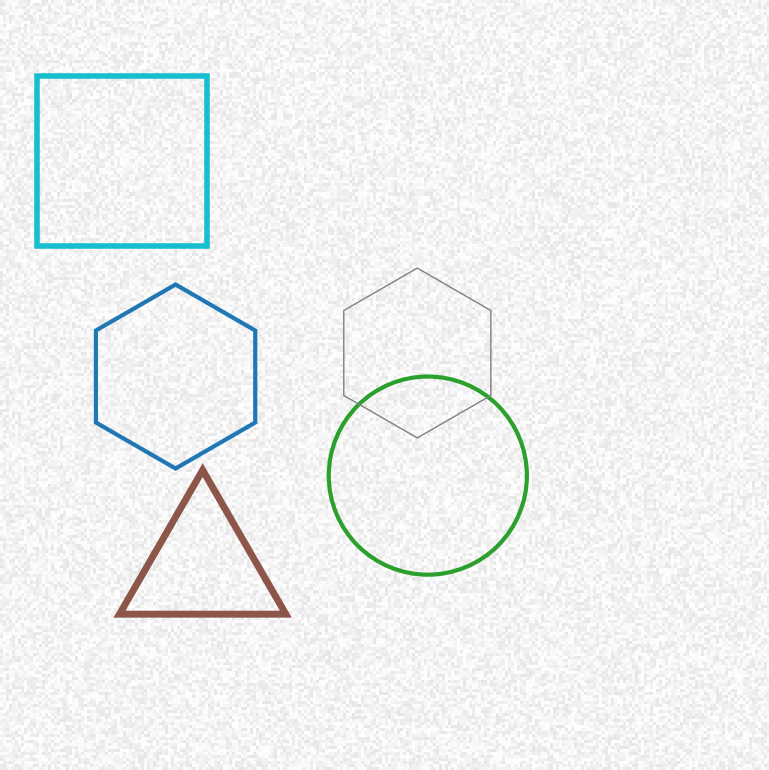[{"shape": "hexagon", "thickness": 1.5, "radius": 0.6, "center": [0.228, 0.511]}, {"shape": "circle", "thickness": 1.5, "radius": 0.64, "center": [0.556, 0.382]}, {"shape": "triangle", "thickness": 2.5, "radius": 0.62, "center": [0.263, 0.265]}, {"shape": "hexagon", "thickness": 0.5, "radius": 0.55, "center": [0.542, 0.542]}, {"shape": "square", "thickness": 2, "radius": 0.55, "center": [0.158, 0.791]}]